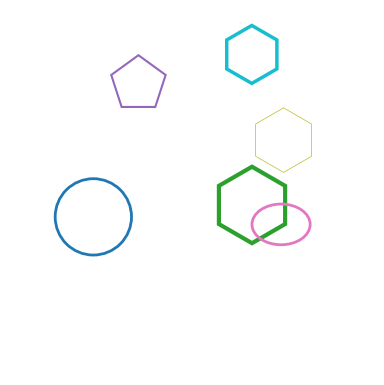[{"shape": "circle", "thickness": 2, "radius": 0.5, "center": [0.242, 0.437]}, {"shape": "hexagon", "thickness": 3, "radius": 0.5, "center": [0.655, 0.468]}, {"shape": "pentagon", "thickness": 1.5, "radius": 0.37, "center": [0.36, 0.782]}, {"shape": "oval", "thickness": 2, "radius": 0.38, "center": [0.73, 0.417]}, {"shape": "hexagon", "thickness": 0.5, "radius": 0.42, "center": [0.737, 0.636]}, {"shape": "hexagon", "thickness": 2.5, "radius": 0.38, "center": [0.654, 0.859]}]